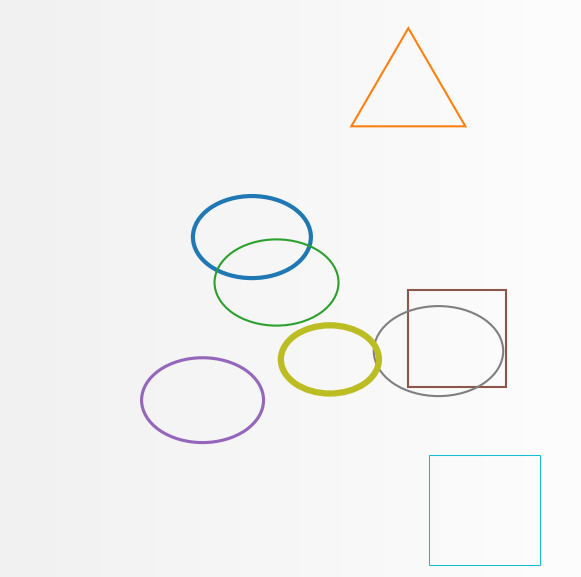[{"shape": "oval", "thickness": 2, "radius": 0.51, "center": [0.433, 0.589]}, {"shape": "triangle", "thickness": 1, "radius": 0.57, "center": [0.702, 0.837]}, {"shape": "oval", "thickness": 1, "radius": 0.53, "center": [0.476, 0.51]}, {"shape": "oval", "thickness": 1.5, "radius": 0.52, "center": [0.348, 0.306]}, {"shape": "square", "thickness": 1, "radius": 0.42, "center": [0.786, 0.413]}, {"shape": "oval", "thickness": 1, "radius": 0.56, "center": [0.754, 0.391]}, {"shape": "oval", "thickness": 3, "radius": 0.42, "center": [0.568, 0.377]}, {"shape": "square", "thickness": 0.5, "radius": 0.48, "center": [0.833, 0.115]}]